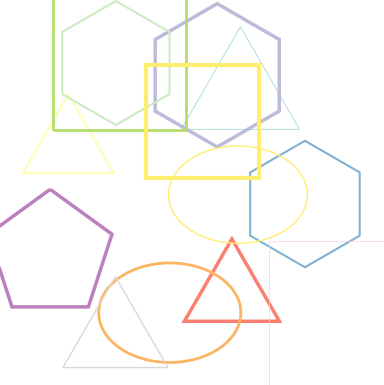[{"shape": "triangle", "thickness": 0.5, "radius": 0.89, "center": [0.624, 0.753]}, {"shape": "triangle", "thickness": 1.5, "radius": 0.68, "center": [0.178, 0.618]}, {"shape": "hexagon", "thickness": 2.5, "radius": 0.93, "center": [0.564, 0.804]}, {"shape": "triangle", "thickness": 2.5, "radius": 0.71, "center": [0.602, 0.237]}, {"shape": "hexagon", "thickness": 1.5, "radius": 0.82, "center": [0.792, 0.47]}, {"shape": "oval", "thickness": 2, "radius": 0.92, "center": [0.441, 0.188]}, {"shape": "square", "thickness": 2, "radius": 0.87, "center": [0.31, 0.836]}, {"shape": "square", "thickness": 0.5, "radius": 1.0, "center": [0.898, 0.176]}, {"shape": "triangle", "thickness": 1, "radius": 0.79, "center": [0.3, 0.124]}, {"shape": "pentagon", "thickness": 2.5, "radius": 0.84, "center": [0.13, 0.339]}, {"shape": "hexagon", "thickness": 1.5, "radius": 0.81, "center": [0.301, 0.836]}, {"shape": "oval", "thickness": 1, "radius": 0.9, "center": [0.618, 0.494]}, {"shape": "square", "thickness": 3, "radius": 0.73, "center": [0.525, 0.685]}]